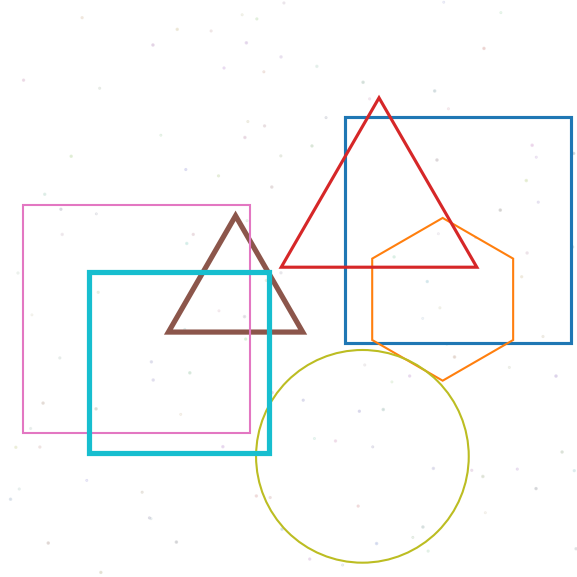[{"shape": "square", "thickness": 1.5, "radius": 0.98, "center": [0.793, 0.6]}, {"shape": "hexagon", "thickness": 1, "radius": 0.7, "center": [0.767, 0.481]}, {"shape": "triangle", "thickness": 1.5, "radius": 0.98, "center": [0.656, 0.634]}, {"shape": "triangle", "thickness": 2.5, "radius": 0.67, "center": [0.408, 0.491]}, {"shape": "square", "thickness": 1, "radius": 0.98, "center": [0.236, 0.447]}, {"shape": "circle", "thickness": 1, "radius": 0.92, "center": [0.628, 0.209]}, {"shape": "square", "thickness": 2.5, "radius": 0.78, "center": [0.31, 0.372]}]